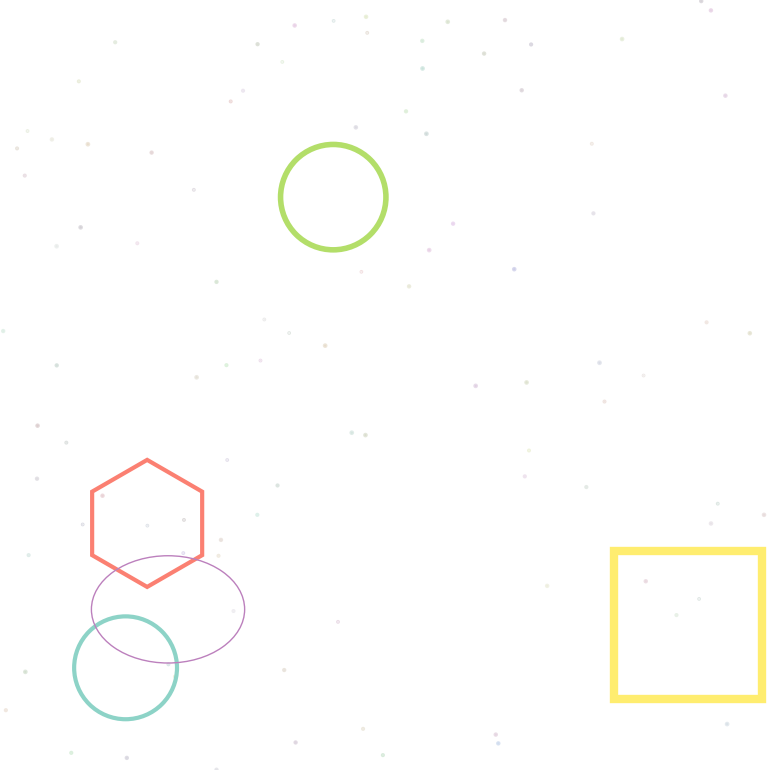[{"shape": "circle", "thickness": 1.5, "radius": 0.33, "center": [0.163, 0.133]}, {"shape": "hexagon", "thickness": 1.5, "radius": 0.41, "center": [0.191, 0.32]}, {"shape": "circle", "thickness": 2, "radius": 0.34, "center": [0.433, 0.744]}, {"shape": "oval", "thickness": 0.5, "radius": 0.5, "center": [0.218, 0.209]}, {"shape": "square", "thickness": 3, "radius": 0.48, "center": [0.893, 0.188]}]